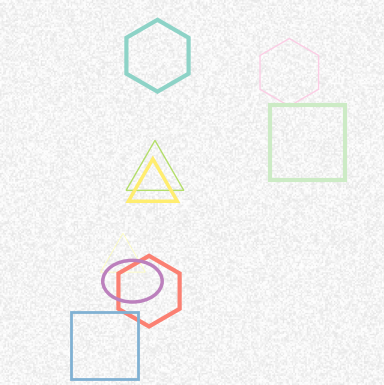[{"shape": "hexagon", "thickness": 3, "radius": 0.47, "center": [0.409, 0.855]}, {"shape": "triangle", "thickness": 0.5, "radius": 0.34, "center": [0.319, 0.327]}, {"shape": "hexagon", "thickness": 3, "radius": 0.46, "center": [0.387, 0.244]}, {"shape": "square", "thickness": 2, "radius": 0.44, "center": [0.271, 0.103]}, {"shape": "triangle", "thickness": 1, "radius": 0.43, "center": [0.402, 0.549]}, {"shape": "hexagon", "thickness": 1, "radius": 0.44, "center": [0.751, 0.812]}, {"shape": "oval", "thickness": 2.5, "radius": 0.39, "center": [0.344, 0.27]}, {"shape": "square", "thickness": 3, "radius": 0.48, "center": [0.799, 0.63]}, {"shape": "triangle", "thickness": 2.5, "radius": 0.37, "center": [0.397, 0.514]}]